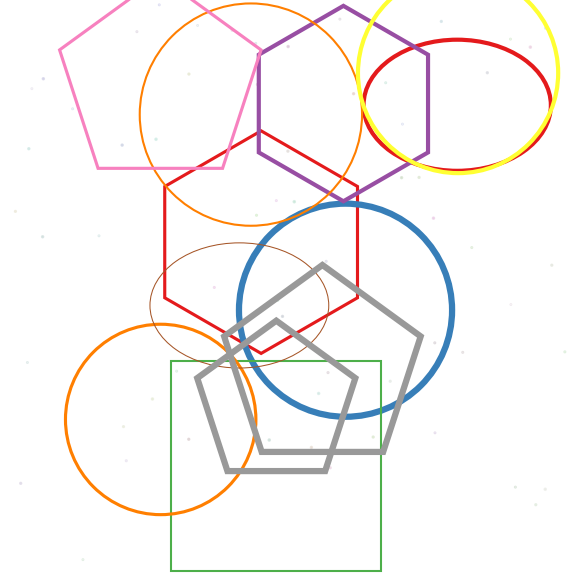[{"shape": "oval", "thickness": 2, "radius": 0.81, "center": [0.792, 0.817]}, {"shape": "hexagon", "thickness": 1.5, "radius": 0.96, "center": [0.452, 0.58]}, {"shape": "circle", "thickness": 3, "radius": 0.92, "center": [0.598, 0.462]}, {"shape": "square", "thickness": 1, "radius": 0.91, "center": [0.478, 0.192]}, {"shape": "hexagon", "thickness": 2, "radius": 0.85, "center": [0.595, 0.82]}, {"shape": "circle", "thickness": 1, "radius": 0.96, "center": [0.434, 0.801]}, {"shape": "circle", "thickness": 1.5, "radius": 0.82, "center": [0.278, 0.273]}, {"shape": "circle", "thickness": 2, "radius": 0.87, "center": [0.793, 0.873]}, {"shape": "oval", "thickness": 0.5, "radius": 0.77, "center": [0.414, 0.47]}, {"shape": "pentagon", "thickness": 1.5, "radius": 0.92, "center": [0.278, 0.856]}, {"shape": "pentagon", "thickness": 3, "radius": 0.89, "center": [0.558, 0.361]}, {"shape": "pentagon", "thickness": 3, "radius": 0.72, "center": [0.478, 0.3]}]